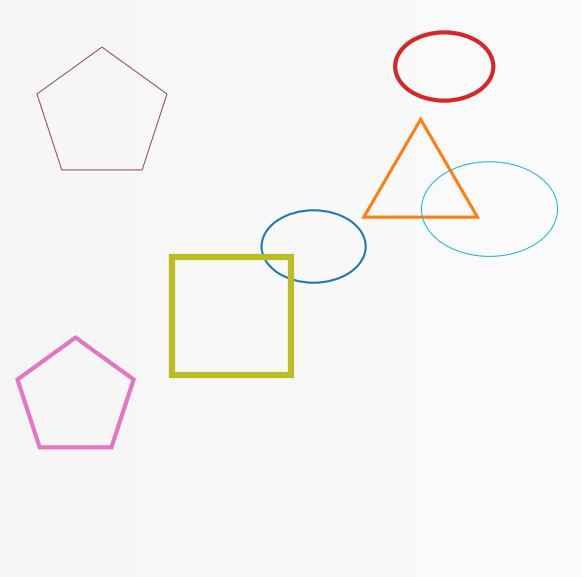[{"shape": "oval", "thickness": 1, "radius": 0.45, "center": [0.54, 0.572]}, {"shape": "triangle", "thickness": 1.5, "radius": 0.56, "center": [0.724, 0.68]}, {"shape": "oval", "thickness": 2, "radius": 0.42, "center": [0.764, 0.884]}, {"shape": "pentagon", "thickness": 0.5, "radius": 0.59, "center": [0.175, 0.8]}, {"shape": "pentagon", "thickness": 2, "radius": 0.53, "center": [0.13, 0.31]}, {"shape": "square", "thickness": 3, "radius": 0.51, "center": [0.399, 0.452]}, {"shape": "oval", "thickness": 0.5, "radius": 0.59, "center": [0.842, 0.637]}]